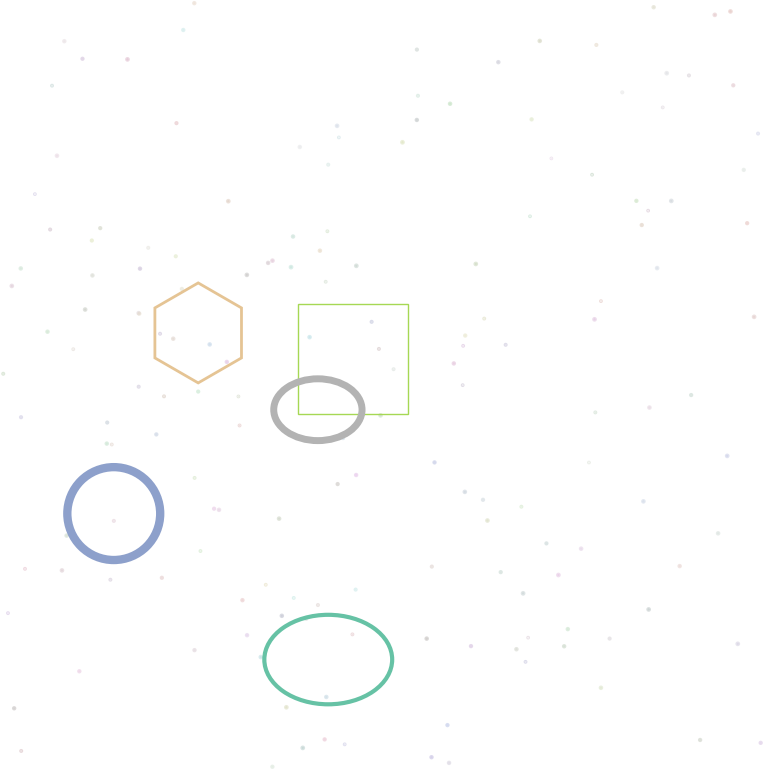[{"shape": "oval", "thickness": 1.5, "radius": 0.42, "center": [0.426, 0.143]}, {"shape": "circle", "thickness": 3, "radius": 0.3, "center": [0.148, 0.333]}, {"shape": "square", "thickness": 0.5, "radius": 0.36, "center": [0.458, 0.534]}, {"shape": "hexagon", "thickness": 1, "radius": 0.32, "center": [0.257, 0.568]}, {"shape": "oval", "thickness": 2.5, "radius": 0.29, "center": [0.413, 0.468]}]